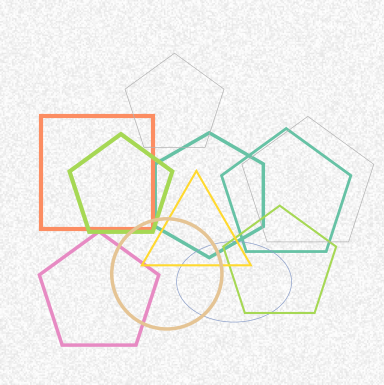[{"shape": "hexagon", "thickness": 2.5, "radius": 0.81, "center": [0.544, 0.493]}, {"shape": "pentagon", "thickness": 2, "radius": 0.88, "center": [0.743, 0.49]}, {"shape": "square", "thickness": 3, "radius": 0.73, "center": [0.252, 0.552]}, {"shape": "oval", "thickness": 0.5, "radius": 0.75, "center": [0.608, 0.268]}, {"shape": "pentagon", "thickness": 2.5, "radius": 0.82, "center": [0.257, 0.236]}, {"shape": "pentagon", "thickness": 1.5, "radius": 0.77, "center": [0.727, 0.312]}, {"shape": "pentagon", "thickness": 3, "radius": 0.7, "center": [0.314, 0.511]}, {"shape": "triangle", "thickness": 1.5, "radius": 0.82, "center": [0.51, 0.393]}, {"shape": "circle", "thickness": 2.5, "radius": 0.72, "center": [0.433, 0.289]}, {"shape": "pentagon", "thickness": 0.5, "radius": 0.9, "center": [0.8, 0.518]}, {"shape": "pentagon", "thickness": 0.5, "radius": 0.68, "center": [0.453, 0.727]}]